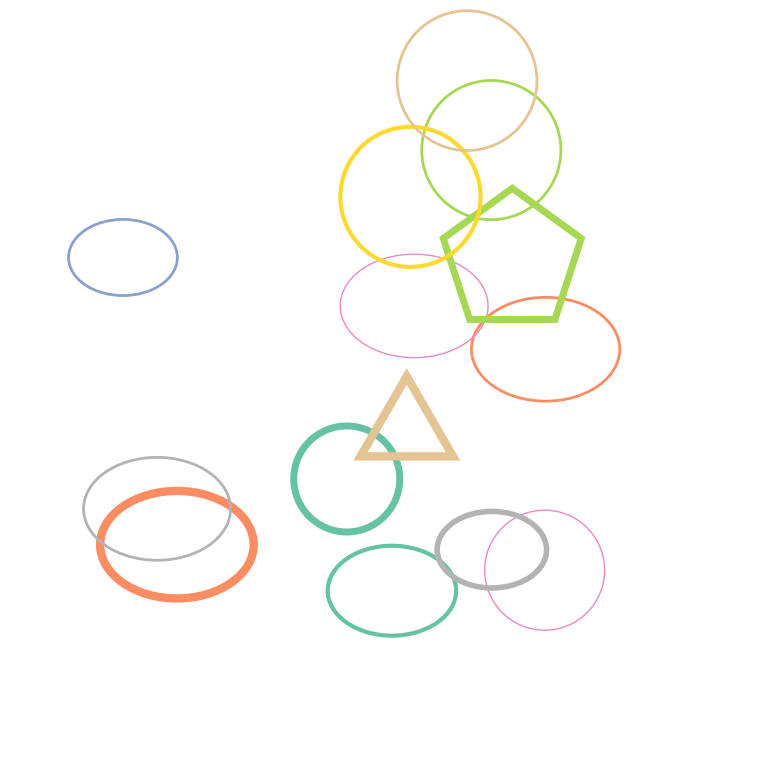[{"shape": "circle", "thickness": 2.5, "radius": 0.34, "center": [0.45, 0.378]}, {"shape": "oval", "thickness": 1.5, "radius": 0.42, "center": [0.509, 0.233]}, {"shape": "oval", "thickness": 3, "radius": 0.5, "center": [0.23, 0.293]}, {"shape": "oval", "thickness": 1, "radius": 0.48, "center": [0.709, 0.546]}, {"shape": "oval", "thickness": 1, "radius": 0.35, "center": [0.16, 0.666]}, {"shape": "circle", "thickness": 0.5, "radius": 0.39, "center": [0.707, 0.259]}, {"shape": "oval", "thickness": 0.5, "radius": 0.48, "center": [0.538, 0.603]}, {"shape": "circle", "thickness": 1, "radius": 0.45, "center": [0.638, 0.805]}, {"shape": "pentagon", "thickness": 2.5, "radius": 0.47, "center": [0.665, 0.661]}, {"shape": "circle", "thickness": 1.5, "radius": 0.46, "center": [0.533, 0.744]}, {"shape": "circle", "thickness": 1, "radius": 0.45, "center": [0.607, 0.895]}, {"shape": "triangle", "thickness": 3, "radius": 0.35, "center": [0.528, 0.442]}, {"shape": "oval", "thickness": 2, "radius": 0.36, "center": [0.639, 0.286]}, {"shape": "oval", "thickness": 1, "radius": 0.48, "center": [0.204, 0.339]}]